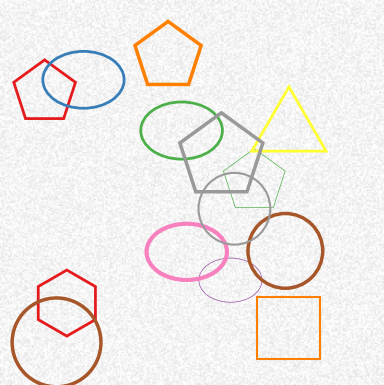[{"shape": "hexagon", "thickness": 2, "radius": 0.43, "center": [0.174, 0.213]}, {"shape": "pentagon", "thickness": 2, "radius": 0.42, "center": [0.116, 0.76]}, {"shape": "oval", "thickness": 2, "radius": 0.53, "center": [0.217, 0.793]}, {"shape": "pentagon", "thickness": 0.5, "radius": 0.42, "center": [0.661, 0.53]}, {"shape": "oval", "thickness": 2, "radius": 0.53, "center": [0.472, 0.661]}, {"shape": "oval", "thickness": 0.5, "radius": 0.41, "center": [0.599, 0.272]}, {"shape": "pentagon", "thickness": 2.5, "radius": 0.45, "center": [0.437, 0.854]}, {"shape": "square", "thickness": 1.5, "radius": 0.4, "center": [0.749, 0.149]}, {"shape": "triangle", "thickness": 2, "radius": 0.56, "center": [0.751, 0.663]}, {"shape": "circle", "thickness": 2.5, "radius": 0.49, "center": [0.741, 0.348]}, {"shape": "circle", "thickness": 2.5, "radius": 0.58, "center": [0.147, 0.111]}, {"shape": "oval", "thickness": 3, "radius": 0.52, "center": [0.485, 0.346]}, {"shape": "circle", "thickness": 1.5, "radius": 0.47, "center": [0.609, 0.458]}, {"shape": "pentagon", "thickness": 2.5, "radius": 0.57, "center": [0.575, 0.594]}]